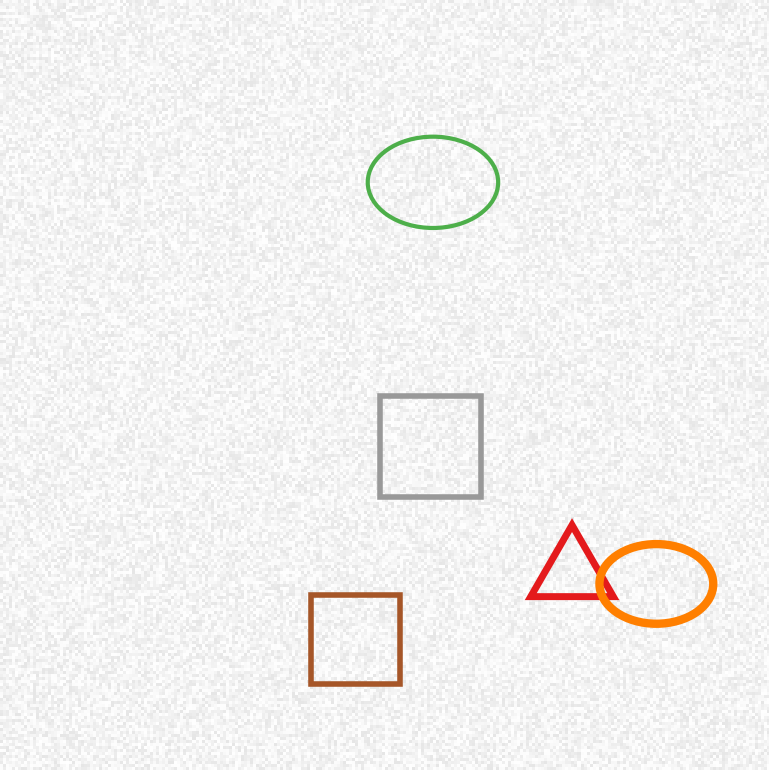[{"shape": "triangle", "thickness": 2.5, "radius": 0.31, "center": [0.743, 0.256]}, {"shape": "oval", "thickness": 1.5, "radius": 0.42, "center": [0.562, 0.763]}, {"shape": "oval", "thickness": 3, "radius": 0.37, "center": [0.852, 0.242]}, {"shape": "square", "thickness": 2, "radius": 0.29, "center": [0.462, 0.169]}, {"shape": "square", "thickness": 2, "radius": 0.33, "center": [0.559, 0.42]}]